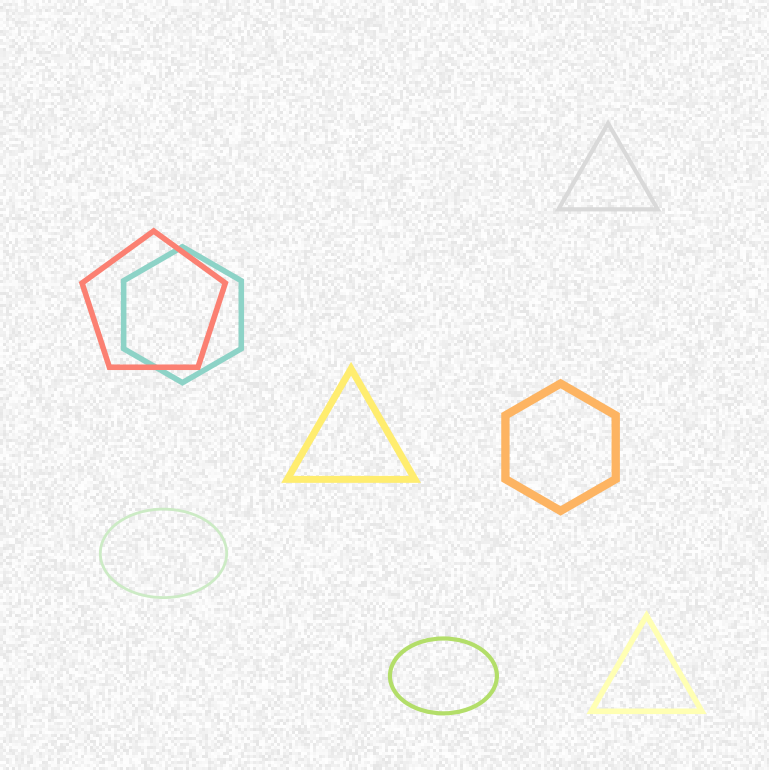[{"shape": "hexagon", "thickness": 2, "radius": 0.44, "center": [0.237, 0.591]}, {"shape": "triangle", "thickness": 2, "radius": 0.41, "center": [0.84, 0.118]}, {"shape": "pentagon", "thickness": 2, "radius": 0.49, "center": [0.2, 0.602]}, {"shape": "hexagon", "thickness": 3, "radius": 0.41, "center": [0.728, 0.419]}, {"shape": "oval", "thickness": 1.5, "radius": 0.35, "center": [0.576, 0.122]}, {"shape": "triangle", "thickness": 1.5, "radius": 0.37, "center": [0.79, 0.765]}, {"shape": "oval", "thickness": 1, "radius": 0.41, "center": [0.212, 0.281]}, {"shape": "triangle", "thickness": 2.5, "radius": 0.48, "center": [0.456, 0.425]}]